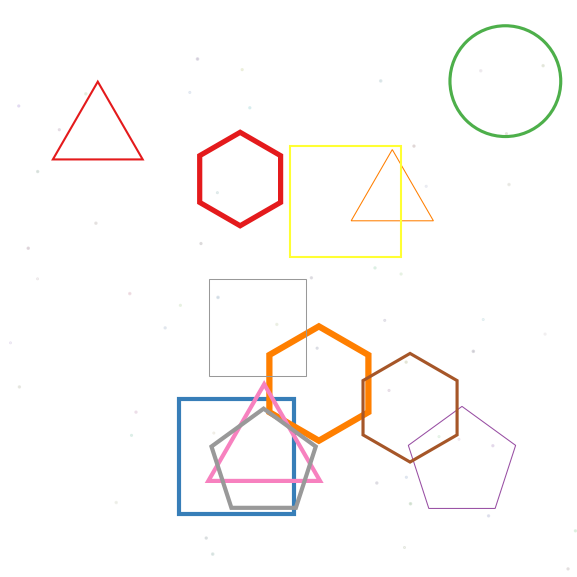[{"shape": "triangle", "thickness": 1, "radius": 0.45, "center": [0.169, 0.768]}, {"shape": "hexagon", "thickness": 2.5, "radius": 0.4, "center": [0.416, 0.689]}, {"shape": "square", "thickness": 2, "radius": 0.5, "center": [0.41, 0.209]}, {"shape": "circle", "thickness": 1.5, "radius": 0.48, "center": [0.875, 0.859]}, {"shape": "pentagon", "thickness": 0.5, "radius": 0.49, "center": [0.8, 0.198]}, {"shape": "triangle", "thickness": 0.5, "radius": 0.41, "center": [0.679, 0.658]}, {"shape": "hexagon", "thickness": 3, "radius": 0.5, "center": [0.552, 0.335]}, {"shape": "square", "thickness": 1, "radius": 0.48, "center": [0.598, 0.65]}, {"shape": "hexagon", "thickness": 1.5, "radius": 0.47, "center": [0.71, 0.293]}, {"shape": "triangle", "thickness": 2, "radius": 0.56, "center": [0.457, 0.222]}, {"shape": "pentagon", "thickness": 2, "radius": 0.47, "center": [0.456, 0.197]}, {"shape": "square", "thickness": 0.5, "radius": 0.42, "center": [0.445, 0.432]}]